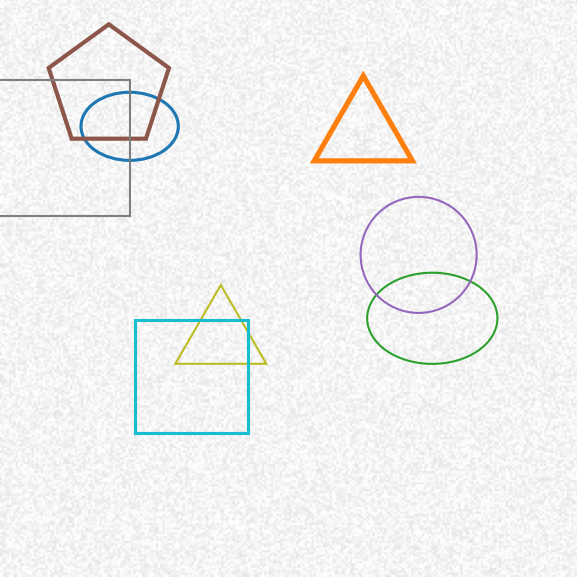[{"shape": "oval", "thickness": 1.5, "radius": 0.42, "center": [0.225, 0.78]}, {"shape": "triangle", "thickness": 2.5, "radius": 0.49, "center": [0.629, 0.77]}, {"shape": "oval", "thickness": 1, "radius": 0.56, "center": [0.749, 0.448]}, {"shape": "circle", "thickness": 1, "radius": 0.5, "center": [0.725, 0.558]}, {"shape": "pentagon", "thickness": 2, "radius": 0.55, "center": [0.188, 0.848]}, {"shape": "square", "thickness": 1, "radius": 0.59, "center": [0.107, 0.743]}, {"shape": "triangle", "thickness": 1, "radius": 0.45, "center": [0.382, 0.415]}, {"shape": "square", "thickness": 1.5, "radius": 0.49, "center": [0.332, 0.348]}]